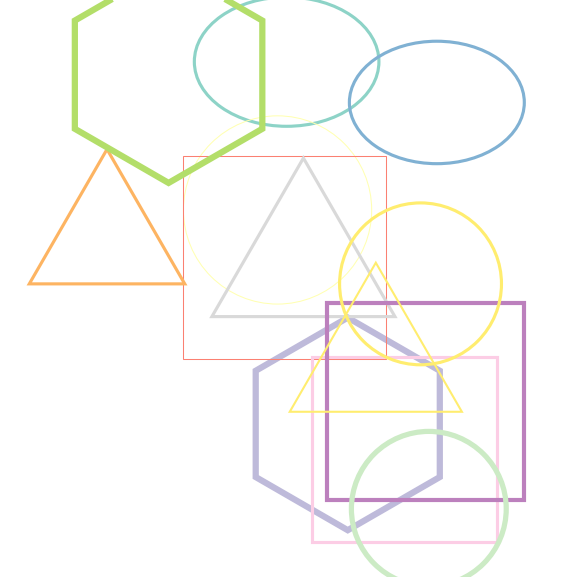[{"shape": "oval", "thickness": 1.5, "radius": 0.8, "center": [0.496, 0.892]}, {"shape": "circle", "thickness": 0.5, "radius": 0.81, "center": [0.481, 0.636]}, {"shape": "hexagon", "thickness": 3, "radius": 0.92, "center": [0.602, 0.265]}, {"shape": "square", "thickness": 0.5, "radius": 0.88, "center": [0.493, 0.552]}, {"shape": "oval", "thickness": 1.5, "radius": 0.76, "center": [0.756, 0.822]}, {"shape": "triangle", "thickness": 1.5, "radius": 0.78, "center": [0.185, 0.585]}, {"shape": "hexagon", "thickness": 3, "radius": 0.94, "center": [0.292, 0.87]}, {"shape": "square", "thickness": 1.5, "radius": 0.8, "center": [0.701, 0.22]}, {"shape": "triangle", "thickness": 1.5, "radius": 0.92, "center": [0.525, 0.542]}, {"shape": "square", "thickness": 2, "radius": 0.85, "center": [0.736, 0.304]}, {"shape": "circle", "thickness": 2.5, "radius": 0.67, "center": [0.743, 0.118]}, {"shape": "circle", "thickness": 1.5, "radius": 0.7, "center": [0.728, 0.508]}, {"shape": "triangle", "thickness": 1, "radius": 0.86, "center": [0.651, 0.372]}]